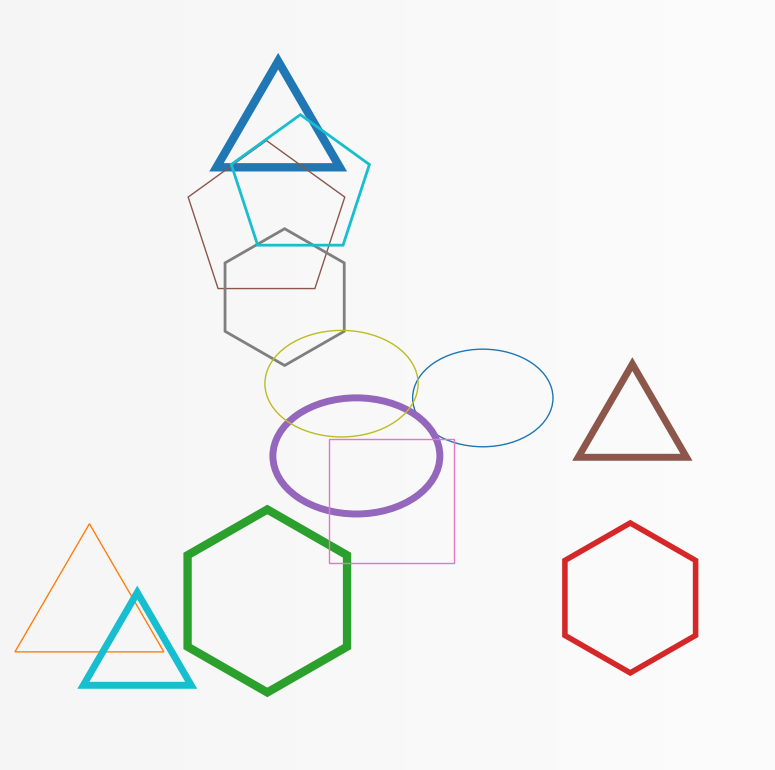[{"shape": "oval", "thickness": 0.5, "radius": 0.45, "center": [0.623, 0.483]}, {"shape": "triangle", "thickness": 3, "radius": 0.46, "center": [0.359, 0.829]}, {"shape": "triangle", "thickness": 0.5, "radius": 0.55, "center": [0.115, 0.209]}, {"shape": "hexagon", "thickness": 3, "radius": 0.59, "center": [0.345, 0.22]}, {"shape": "hexagon", "thickness": 2, "radius": 0.49, "center": [0.813, 0.223]}, {"shape": "oval", "thickness": 2.5, "radius": 0.54, "center": [0.46, 0.408]}, {"shape": "triangle", "thickness": 2.5, "radius": 0.4, "center": [0.816, 0.446]}, {"shape": "pentagon", "thickness": 0.5, "radius": 0.53, "center": [0.344, 0.711]}, {"shape": "square", "thickness": 0.5, "radius": 0.4, "center": [0.505, 0.349]}, {"shape": "hexagon", "thickness": 1, "radius": 0.44, "center": [0.367, 0.614]}, {"shape": "oval", "thickness": 0.5, "radius": 0.49, "center": [0.441, 0.502]}, {"shape": "pentagon", "thickness": 1, "radius": 0.47, "center": [0.388, 0.757]}, {"shape": "triangle", "thickness": 2.5, "radius": 0.4, "center": [0.177, 0.15]}]